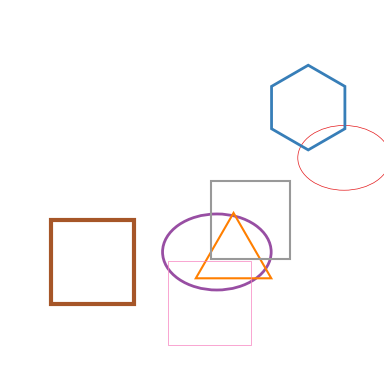[{"shape": "oval", "thickness": 0.5, "radius": 0.6, "center": [0.894, 0.59]}, {"shape": "hexagon", "thickness": 2, "radius": 0.55, "center": [0.801, 0.721]}, {"shape": "oval", "thickness": 2, "radius": 0.71, "center": [0.563, 0.345]}, {"shape": "triangle", "thickness": 1.5, "radius": 0.57, "center": [0.607, 0.334]}, {"shape": "square", "thickness": 3, "radius": 0.54, "center": [0.24, 0.32]}, {"shape": "square", "thickness": 0.5, "radius": 0.54, "center": [0.544, 0.212]}, {"shape": "square", "thickness": 1.5, "radius": 0.51, "center": [0.651, 0.428]}]